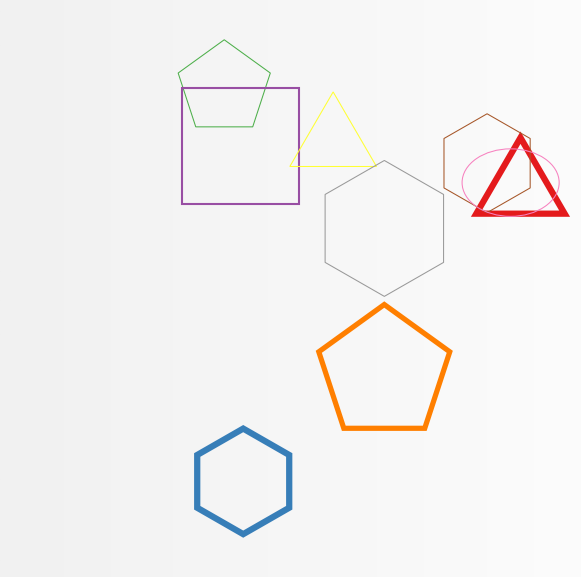[{"shape": "triangle", "thickness": 3, "radius": 0.44, "center": [0.895, 0.673]}, {"shape": "hexagon", "thickness": 3, "radius": 0.46, "center": [0.418, 0.166]}, {"shape": "pentagon", "thickness": 0.5, "radius": 0.42, "center": [0.386, 0.847]}, {"shape": "square", "thickness": 1, "radius": 0.5, "center": [0.414, 0.747]}, {"shape": "pentagon", "thickness": 2.5, "radius": 0.59, "center": [0.661, 0.353]}, {"shape": "triangle", "thickness": 0.5, "radius": 0.43, "center": [0.573, 0.754]}, {"shape": "hexagon", "thickness": 0.5, "radius": 0.43, "center": [0.838, 0.717]}, {"shape": "oval", "thickness": 0.5, "radius": 0.42, "center": [0.878, 0.683]}, {"shape": "hexagon", "thickness": 0.5, "radius": 0.59, "center": [0.661, 0.604]}]